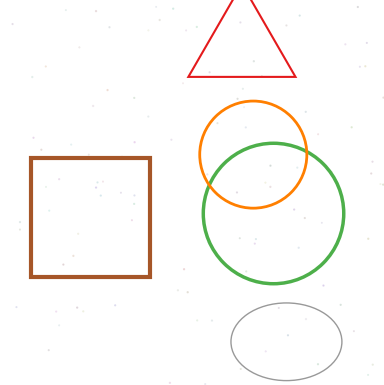[{"shape": "triangle", "thickness": 1.5, "radius": 0.8, "center": [0.628, 0.881]}, {"shape": "circle", "thickness": 2.5, "radius": 0.91, "center": [0.71, 0.445]}, {"shape": "circle", "thickness": 2, "radius": 0.7, "center": [0.658, 0.598]}, {"shape": "square", "thickness": 3, "radius": 0.77, "center": [0.236, 0.435]}, {"shape": "oval", "thickness": 1, "radius": 0.72, "center": [0.744, 0.112]}]